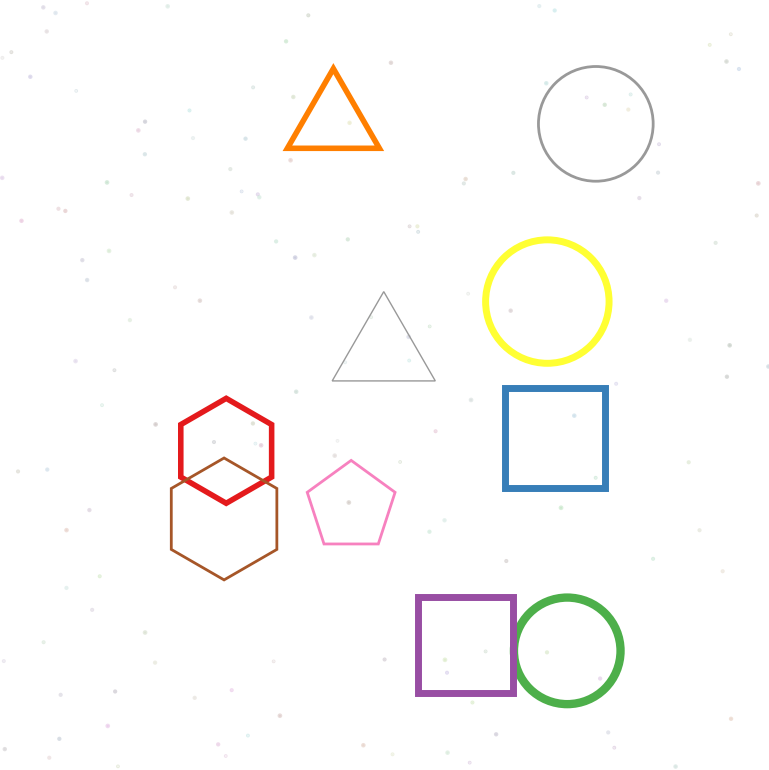[{"shape": "hexagon", "thickness": 2, "radius": 0.34, "center": [0.294, 0.415]}, {"shape": "square", "thickness": 2.5, "radius": 0.32, "center": [0.721, 0.431]}, {"shape": "circle", "thickness": 3, "radius": 0.35, "center": [0.737, 0.155]}, {"shape": "square", "thickness": 2.5, "radius": 0.31, "center": [0.604, 0.162]}, {"shape": "triangle", "thickness": 2, "radius": 0.34, "center": [0.433, 0.842]}, {"shape": "circle", "thickness": 2.5, "radius": 0.4, "center": [0.711, 0.608]}, {"shape": "hexagon", "thickness": 1, "radius": 0.4, "center": [0.291, 0.326]}, {"shape": "pentagon", "thickness": 1, "radius": 0.3, "center": [0.456, 0.342]}, {"shape": "circle", "thickness": 1, "radius": 0.37, "center": [0.774, 0.839]}, {"shape": "triangle", "thickness": 0.5, "radius": 0.39, "center": [0.498, 0.544]}]